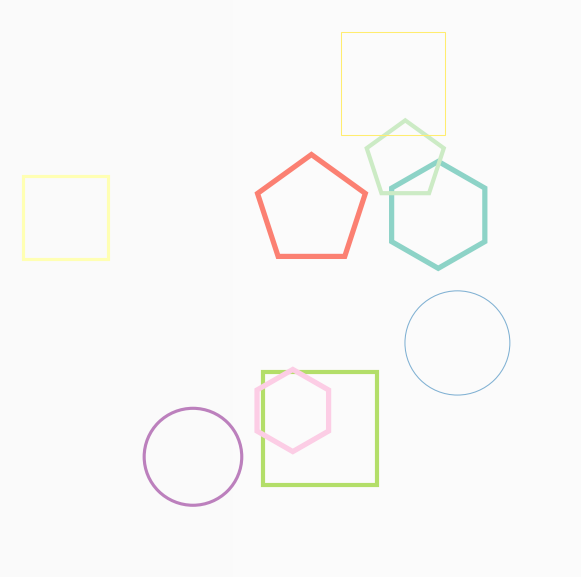[{"shape": "hexagon", "thickness": 2.5, "radius": 0.46, "center": [0.754, 0.627]}, {"shape": "square", "thickness": 1.5, "radius": 0.36, "center": [0.113, 0.622]}, {"shape": "pentagon", "thickness": 2.5, "radius": 0.49, "center": [0.536, 0.634]}, {"shape": "circle", "thickness": 0.5, "radius": 0.45, "center": [0.787, 0.405]}, {"shape": "square", "thickness": 2, "radius": 0.49, "center": [0.551, 0.257]}, {"shape": "hexagon", "thickness": 2.5, "radius": 0.36, "center": [0.504, 0.288]}, {"shape": "circle", "thickness": 1.5, "radius": 0.42, "center": [0.332, 0.208]}, {"shape": "pentagon", "thickness": 2, "radius": 0.35, "center": [0.697, 0.721]}, {"shape": "square", "thickness": 0.5, "radius": 0.45, "center": [0.677, 0.854]}]